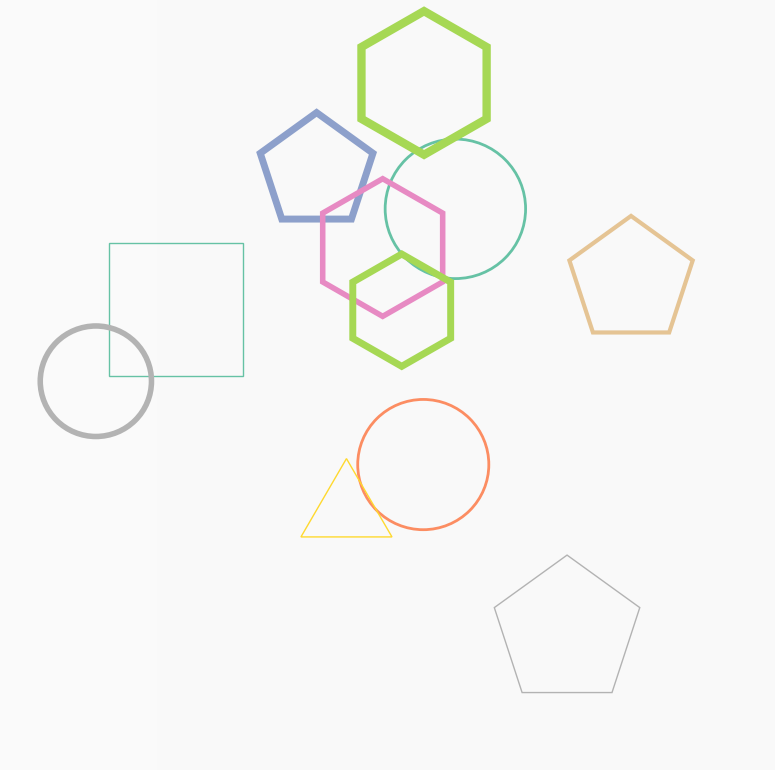[{"shape": "circle", "thickness": 1, "radius": 0.45, "center": [0.588, 0.729]}, {"shape": "square", "thickness": 0.5, "radius": 0.43, "center": [0.227, 0.598]}, {"shape": "circle", "thickness": 1, "radius": 0.42, "center": [0.546, 0.397]}, {"shape": "pentagon", "thickness": 2.5, "radius": 0.38, "center": [0.409, 0.777]}, {"shape": "hexagon", "thickness": 2, "radius": 0.45, "center": [0.494, 0.679]}, {"shape": "hexagon", "thickness": 2.5, "radius": 0.36, "center": [0.518, 0.597]}, {"shape": "hexagon", "thickness": 3, "radius": 0.47, "center": [0.547, 0.892]}, {"shape": "triangle", "thickness": 0.5, "radius": 0.34, "center": [0.447, 0.337]}, {"shape": "pentagon", "thickness": 1.5, "radius": 0.42, "center": [0.814, 0.636]}, {"shape": "circle", "thickness": 2, "radius": 0.36, "center": [0.124, 0.505]}, {"shape": "pentagon", "thickness": 0.5, "radius": 0.49, "center": [0.732, 0.18]}]